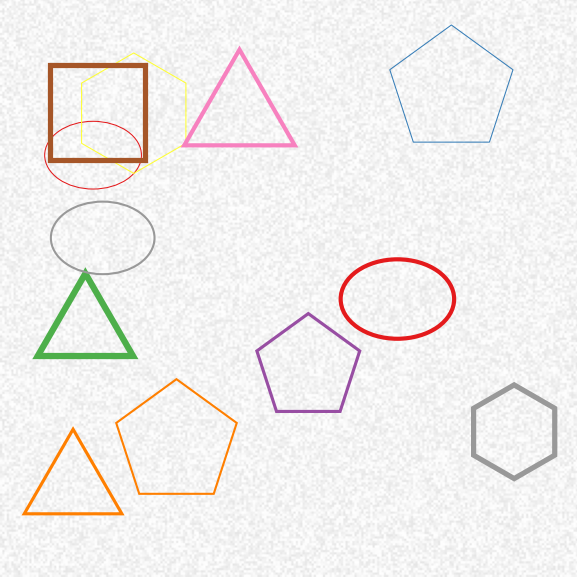[{"shape": "oval", "thickness": 2, "radius": 0.49, "center": [0.688, 0.481]}, {"shape": "oval", "thickness": 0.5, "radius": 0.42, "center": [0.161, 0.73]}, {"shape": "pentagon", "thickness": 0.5, "radius": 0.56, "center": [0.782, 0.844]}, {"shape": "triangle", "thickness": 3, "radius": 0.48, "center": [0.148, 0.43]}, {"shape": "pentagon", "thickness": 1.5, "radius": 0.47, "center": [0.534, 0.362]}, {"shape": "triangle", "thickness": 1.5, "radius": 0.49, "center": [0.127, 0.158]}, {"shape": "pentagon", "thickness": 1, "radius": 0.55, "center": [0.306, 0.233]}, {"shape": "hexagon", "thickness": 0.5, "radius": 0.52, "center": [0.232, 0.803]}, {"shape": "square", "thickness": 2.5, "radius": 0.41, "center": [0.169, 0.804]}, {"shape": "triangle", "thickness": 2, "radius": 0.55, "center": [0.415, 0.803]}, {"shape": "oval", "thickness": 1, "radius": 0.45, "center": [0.178, 0.587]}, {"shape": "hexagon", "thickness": 2.5, "radius": 0.41, "center": [0.89, 0.252]}]